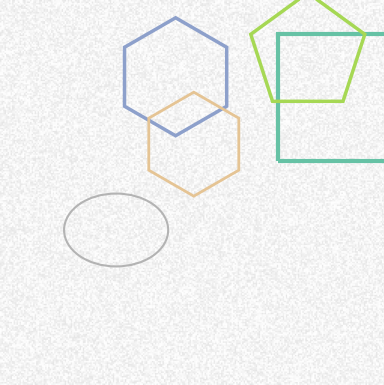[{"shape": "square", "thickness": 3, "radius": 0.82, "center": [0.887, 0.747]}, {"shape": "hexagon", "thickness": 2.5, "radius": 0.77, "center": [0.456, 0.801]}, {"shape": "pentagon", "thickness": 2.5, "radius": 0.78, "center": [0.799, 0.863]}, {"shape": "hexagon", "thickness": 2, "radius": 0.68, "center": [0.503, 0.626]}, {"shape": "oval", "thickness": 1.5, "radius": 0.68, "center": [0.302, 0.403]}]